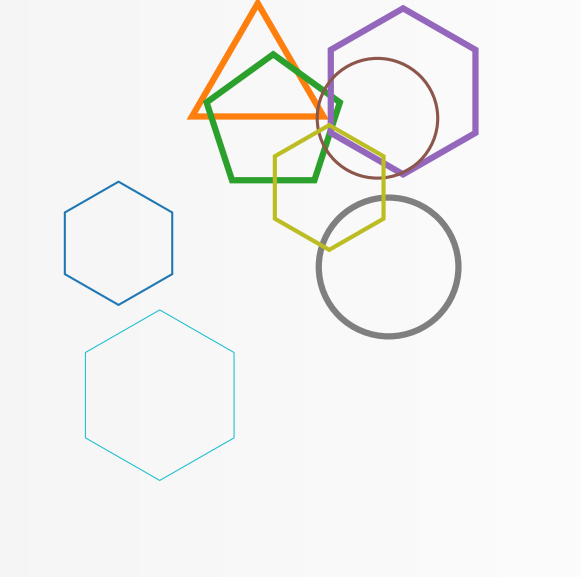[{"shape": "hexagon", "thickness": 1, "radius": 0.53, "center": [0.204, 0.578]}, {"shape": "triangle", "thickness": 3, "radius": 0.65, "center": [0.443, 0.863]}, {"shape": "pentagon", "thickness": 3, "radius": 0.6, "center": [0.47, 0.785]}, {"shape": "hexagon", "thickness": 3, "radius": 0.72, "center": [0.694, 0.841]}, {"shape": "circle", "thickness": 1.5, "radius": 0.52, "center": [0.649, 0.794]}, {"shape": "circle", "thickness": 3, "radius": 0.6, "center": [0.669, 0.537]}, {"shape": "hexagon", "thickness": 2, "radius": 0.54, "center": [0.566, 0.674]}, {"shape": "hexagon", "thickness": 0.5, "radius": 0.74, "center": [0.275, 0.315]}]